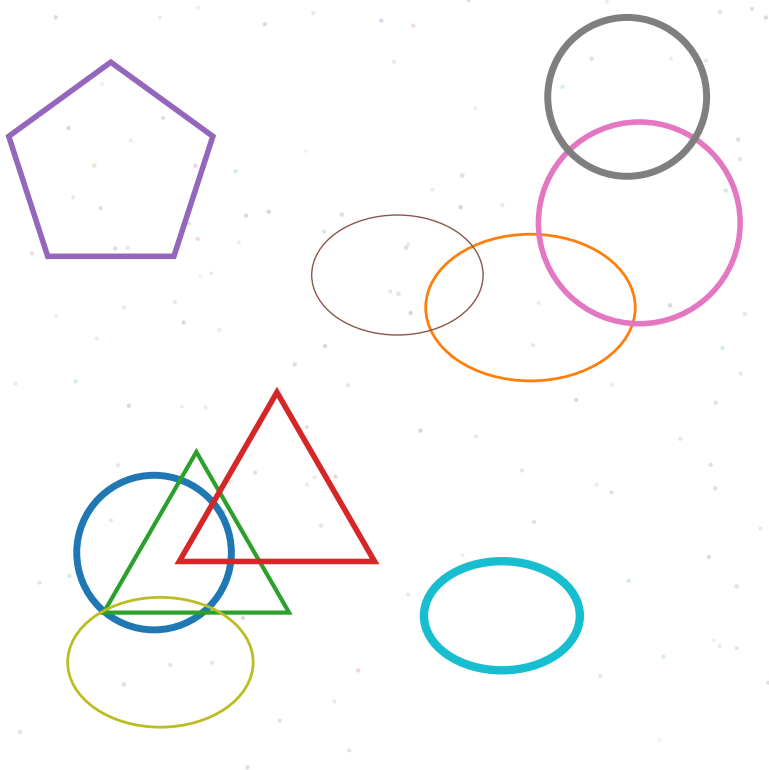[{"shape": "circle", "thickness": 2.5, "radius": 0.5, "center": [0.2, 0.282]}, {"shape": "oval", "thickness": 1, "radius": 0.68, "center": [0.689, 0.601]}, {"shape": "triangle", "thickness": 1.5, "radius": 0.7, "center": [0.255, 0.274]}, {"shape": "triangle", "thickness": 2, "radius": 0.73, "center": [0.36, 0.344]}, {"shape": "pentagon", "thickness": 2, "radius": 0.7, "center": [0.144, 0.78]}, {"shape": "oval", "thickness": 0.5, "radius": 0.56, "center": [0.516, 0.643]}, {"shape": "circle", "thickness": 2, "radius": 0.65, "center": [0.83, 0.711]}, {"shape": "circle", "thickness": 2.5, "radius": 0.52, "center": [0.815, 0.874]}, {"shape": "oval", "thickness": 1, "radius": 0.6, "center": [0.208, 0.14]}, {"shape": "oval", "thickness": 3, "radius": 0.51, "center": [0.652, 0.2]}]